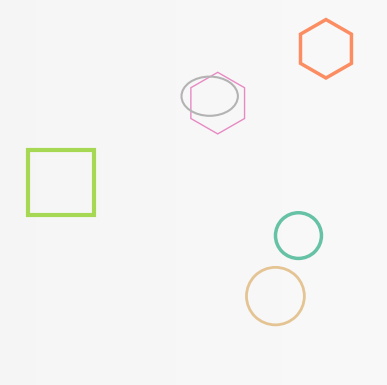[{"shape": "circle", "thickness": 2.5, "radius": 0.3, "center": [0.77, 0.388]}, {"shape": "hexagon", "thickness": 2.5, "radius": 0.38, "center": [0.841, 0.873]}, {"shape": "hexagon", "thickness": 1, "radius": 0.4, "center": [0.562, 0.732]}, {"shape": "square", "thickness": 3, "radius": 0.42, "center": [0.158, 0.525]}, {"shape": "circle", "thickness": 2, "radius": 0.37, "center": [0.711, 0.231]}, {"shape": "oval", "thickness": 1.5, "radius": 0.36, "center": [0.541, 0.75]}]